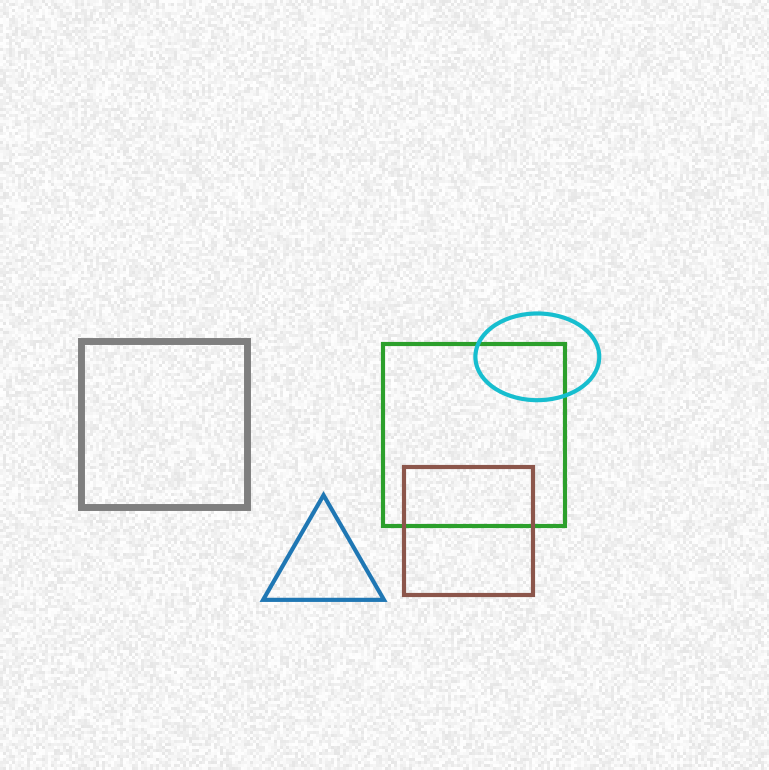[{"shape": "triangle", "thickness": 1.5, "radius": 0.45, "center": [0.42, 0.266]}, {"shape": "square", "thickness": 1.5, "radius": 0.59, "center": [0.616, 0.435]}, {"shape": "square", "thickness": 1.5, "radius": 0.42, "center": [0.608, 0.31]}, {"shape": "square", "thickness": 2.5, "radius": 0.54, "center": [0.213, 0.449]}, {"shape": "oval", "thickness": 1.5, "radius": 0.4, "center": [0.698, 0.537]}]